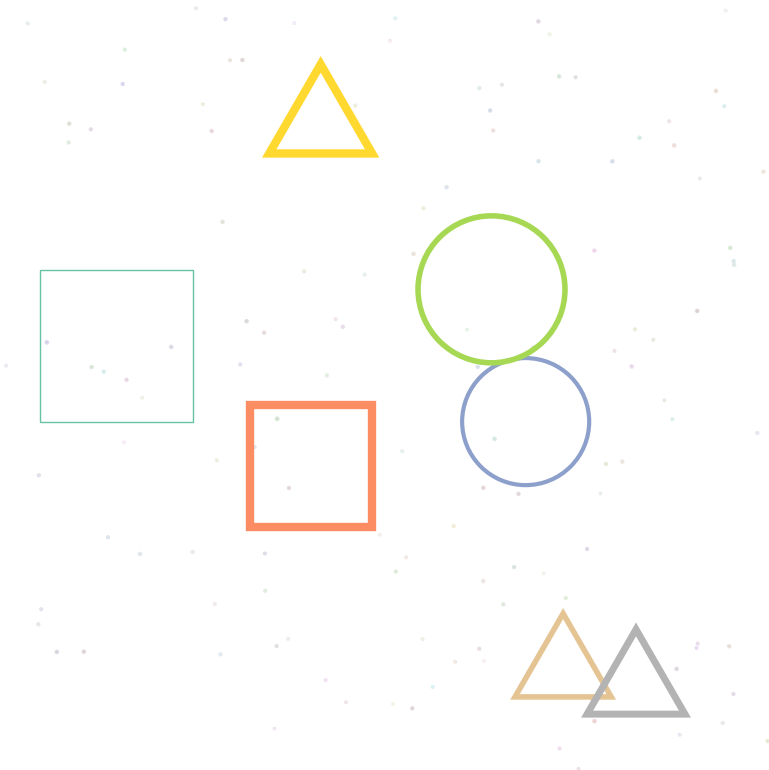[{"shape": "square", "thickness": 0.5, "radius": 0.49, "center": [0.151, 0.55]}, {"shape": "square", "thickness": 3, "radius": 0.39, "center": [0.404, 0.395]}, {"shape": "circle", "thickness": 1.5, "radius": 0.41, "center": [0.683, 0.452]}, {"shape": "circle", "thickness": 2, "radius": 0.48, "center": [0.638, 0.624]}, {"shape": "triangle", "thickness": 3, "radius": 0.39, "center": [0.416, 0.839]}, {"shape": "triangle", "thickness": 2, "radius": 0.36, "center": [0.731, 0.131]}, {"shape": "triangle", "thickness": 2.5, "radius": 0.37, "center": [0.826, 0.109]}]